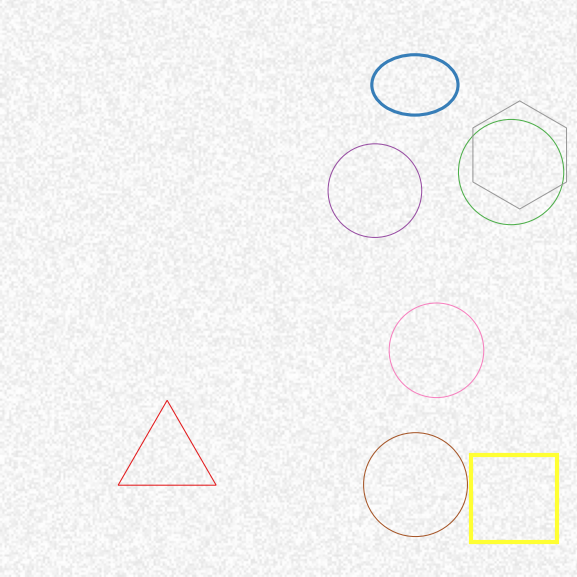[{"shape": "triangle", "thickness": 0.5, "radius": 0.49, "center": [0.289, 0.208]}, {"shape": "oval", "thickness": 1.5, "radius": 0.37, "center": [0.718, 0.852]}, {"shape": "circle", "thickness": 0.5, "radius": 0.46, "center": [0.885, 0.701]}, {"shape": "circle", "thickness": 0.5, "radius": 0.41, "center": [0.649, 0.669]}, {"shape": "square", "thickness": 2, "radius": 0.37, "center": [0.89, 0.136]}, {"shape": "circle", "thickness": 0.5, "radius": 0.45, "center": [0.72, 0.16]}, {"shape": "circle", "thickness": 0.5, "radius": 0.41, "center": [0.756, 0.393]}, {"shape": "hexagon", "thickness": 0.5, "radius": 0.47, "center": [0.9, 0.731]}]